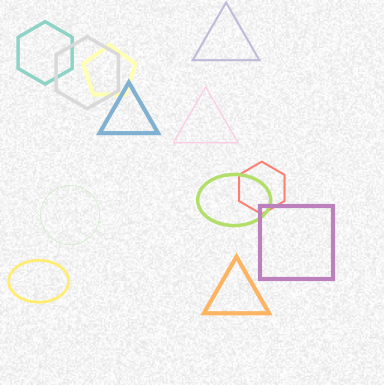[{"shape": "hexagon", "thickness": 2.5, "radius": 0.41, "center": [0.117, 0.863]}, {"shape": "pentagon", "thickness": 3, "radius": 0.36, "center": [0.284, 0.812]}, {"shape": "triangle", "thickness": 1.5, "radius": 0.5, "center": [0.587, 0.894]}, {"shape": "hexagon", "thickness": 1.5, "radius": 0.34, "center": [0.68, 0.512]}, {"shape": "triangle", "thickness": 3, "radius": 0.44, "center": [0.335, 0.698]}, {"shape": "triangle", "thickness": 3, "radius": 0.49, "center": [0.614, 0.235]}, {"shape": "oval", "thickness": 2.5, "radius": 0.47, "center": [0.608, 0.48]}, {"shape": "triangle", "thickness": 1, "radius": 0.48, "center": [0.534, 0.678]}, {"shape": "hexagon", "thickness": 2.5, "radius": 0.47, "center": [0.227, 0.811]}, {"shape": "square", "thickness": 3, "radius": 0.47, "center": [0.771, 0.37]}, {"shape": "circle", "thickness": 0.5, "radius": 0.38, "center": [0.182, 0.442]}, {"shape": "oval", "thickness": 2, "radius": 0.39, "center": [0.1, 0.269]}]